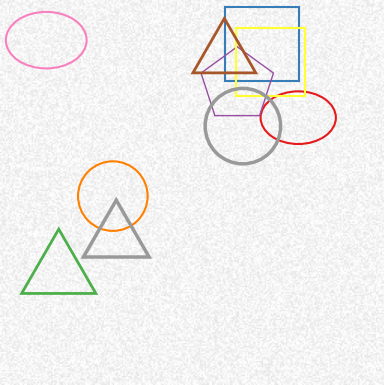[{"shape": "oval", "thickness": 1.5, "radius": 0.49, "center": [0.775, 0.694]}, {"shape": "square", "thickness": 1.5, "radius": 0.48, "center": [0.68, 0.885]}, {"shape": "triangle", "thickness": 2, "radius": 0.56, "center": [0.153, 0.293]}, {"shape": "pentagon", "thickness": 1, "radius": 0.49, "center": [0.616, 0.78]}, {"shape": "circle", "thickness": 1.5, "radius": 0.45, "center": [0.293, 0.491]}, {"shape": "square", "thickness": 1.5, "radius": 0.44, "center": [0.702, 0.839]}, {"shape": "triangle", "thickness": 2, "radius": 0.47, "center": [0.583, 0.858]}, {"shape": "oval", "thickness": 1.5, "radius": 0.52, "center": [0.12, 0.896]}, {"shape": "circle", "thickness": 2.5, "radius": 0.49, "center": [0.631, 0.672]}, {"shape": "triangle", "thickness": 2.5, "radius": 0.49, "center": [0.302, 0.382]}]